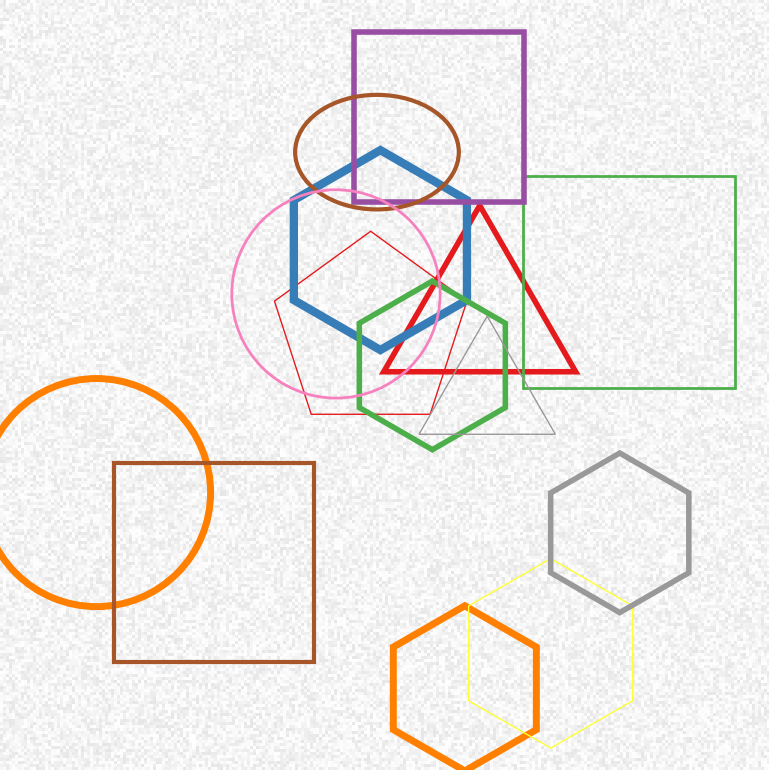[{"shape": "pentagon", "thickness": 0.5, "radius": 0.66, "center": [0.481, 0.568]}, {"shape": "triangle", "thickness": 2, "radius": 0.72, "center": [0.623, 0.589]}, {"shape": "hexagon", "thickness": 3, "radius": 0.65, "center": [0.494, 0.675]}, {"shape": "square", "thickness": 1, "radius": 0.69, "center": [0.817, 0.634]}, {"shape": "hexagon", "thickness": 2, "radius": 0.55, "center": [0.561, 0.525]}, {"shape": "square", "thickness": 2, "radius": 0.55, "center": [0.57, 0.848]}, {"shape": "hexagon", "thickness": 2.5, "radius": 0.54, "center": [0.604, 0.106]}, {"shape": "circle", "thickness": 2.5, "radius": 0.74, "center": [0.125, 0.36]}, {"shape": "hexagon", "thickness": 0.5, "radius": 0.62, "center": [0.715, 0.152]}, {"shape": "oval", "thickness": 1.5, "radius": 0.53, "center": [0.49, 0.802]}, {"shape": "square", "thickness": 1.5, "radius": 0.65, "center": [0.278, 0.27]}, {"shape": "circle", "thickness": 1, "radius": 0.68, "center": [0.436, 0.618]}, {"shape": "hexagon", "thickness": 2, "radius": 0.52, "center": [0.805, 0.308]}, {"shape": "triangle", "thickness": 0.5, "radius": 0.51, "center": [0.633, 0.487]}]